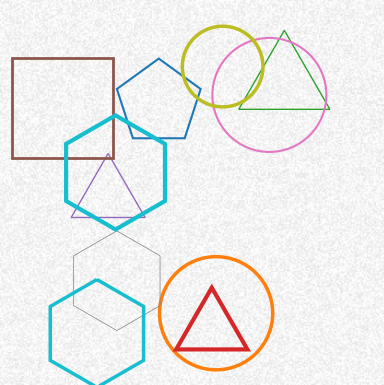[{"shape": "pentagon", "thickness": 1.5, "radius": 0.57, "center": [0.412, 0.733]}, {"shape": "circle", "thickness": 2.5, "radius": 0.73, "center": [0.561, 0.186]}, {"shape": "triangle", "thickness": 1, "radius": 0.68, "center": [0.739, 0.784]}, {"shape": "triangle", "thickness": 3, "radius": 0.53, "center": [0.55, 0.146]}, {"shape": "triangle", "thickness": 1, "radius": 0.55, "center": [0.281, 0.491]}, {"shape": "square", "thickness": 2, "radius": 0.65, "center": [0.162, 0.72]}, {"shape": "circle", "thickness": 1.5, "radius": 0.74, "center": [0.7, 0.753]}, {"shape": "hexagon", "thickness": 0.5, "radius": 0.65, "center": [0.304, 0.271]}, {"shape": "circle", "thickness": 2.5, "radius": 0.52, "center": [0.578, 0.827]}, {"shape": "hexagon", "thickness": 2.5, "radius": 0.7, "center": [0.252, 0.134]}, {"shape": "hexagon", "thickness": 3, "radius": 0.74, "center": [0.3, 0.552]}]